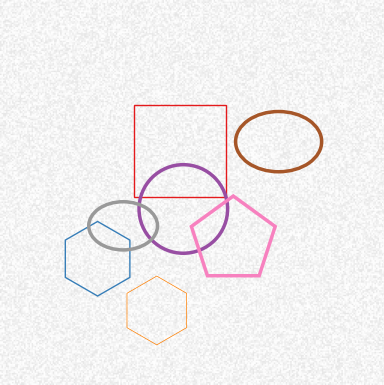[{"shape": "square", "thickness": 1, "radius": 0.6, "center": [0.468, 0.608]}, {"shape": "hexagon", "thickness": 1, "radius": 0.48, "center": [0.253, 0.328]}, {"shape": "circle", "thickness": 2.5, "radius": 0.58, "center": [0.476, 0.457]}, {"shape": "hexagon", "thickness": 0.5, "radius": 0.45, "center": [0.407, 0.194]}, {"shape": "oval", "thickness": 2.5, "radius": 0.56, "center": [0.724, 0.632]}, {"shape": "pentagon", "thickness": 2.5, "radius": 0.57, "center": [0.606, 0.376]}, {"shape": "oval", "thickness": 2.5, "radius": 0.45, "center": [0.32, 0.413]}]